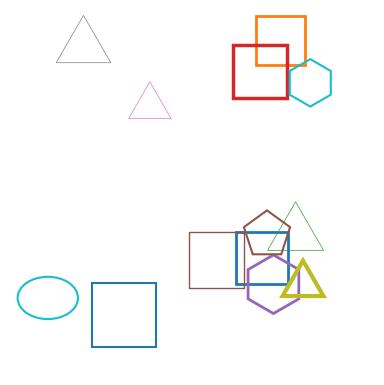[{"shape": "square", "thickness": 2, "radius": 0.34, "center": [0.681, 0.329]}, {"shape": "square", "thickness": 1.5, "radius": 0.42, "center": [0.323, 0.182]}, {"shape": "square", "thickness": 2, "radius": 0.32, "center": [0.728, 0.895]}, {"shape": "triangle", "thickness": 0.5, "radius": 0.42, "center": [0.768, 0.392]}, {"shape": "square", "thickness": 2.5, "radius": 0.35, "center": [0.676, 0.814]}, {"shape": "hexagon", "thickness": 2, "radius": 0.38, "center": [0.71, 0.262]}, {"shape": "pentagon", "thickness": 1.5, "radius": 0.32, "center": [0.693, 0.391]}, {"shape": "square", "thickness": 1, "radius": 0.36, "center": [0.563, 0.324]}, {"shape": "triangle", "thickness": 0.5, "radius": 0.32, "center": [0.389, 0.724]}, {"shape": "triangle", "thickness": 0.5, "radius": 0.41, "center": [0.217, 0.878]}, {"shape": "triangle", "thickness": 3, "radius": 0.31, "center": [0.787, 0.262]}, {"shape": "oval", "thickness": 1.5, "radius": 0.39, "center": [0.124, 0.226]}, {"shape": "hexagon", "thickness": 1.5, "radius": 0.31, "center": [0.806, 0.785]}]